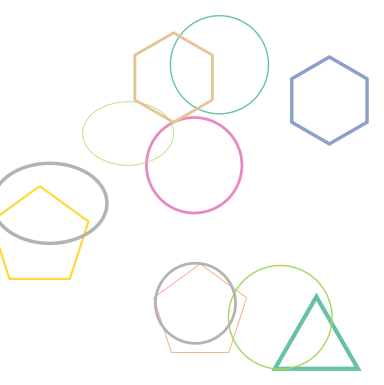[{"shape": "triangle", "thickness": 3, "radius": 0.62, "center": [0.822, 0.105]}, {"shape": "circle", "thickness": 1, "radius": 0.64, "center": [0.57, 0.832]}, {"shape": "pentagon", "thickness": 0.5, "radius": 0.63, "center": [0.52, 0.187]}, {"shape": "hexagon", "thickness": 2.5, "radius": 0.56, "center": [0.856, 0.739]}, {"shape": "circle", "thickness": 2, "radius": 0.62, "center": [0.504, 0.571]}, {"shape": "circle", "thickness": 1, "radius": 0.67, "center": [0.728, 0.176]}, {"shape": "oval", "thickness": 0.5, "radius": 0.59, "center": [0.333, 0.653]}, {"shape": "pentagon", "thickness": 1.5, "radius": 0.67, "center": [0.103, 0.383]}, {"shape": "hexagon", "thickness": 2, "radius": 0.58, "center": [0.451, 0.799]}, {"shape": "oval", "thickness": 2.5, "radius": 0.74, "center": [0.129, 0.472]}, {"shape": "circle", "thickness": 2, "radius": 0.52, "center": [0.508, 0.212]}]